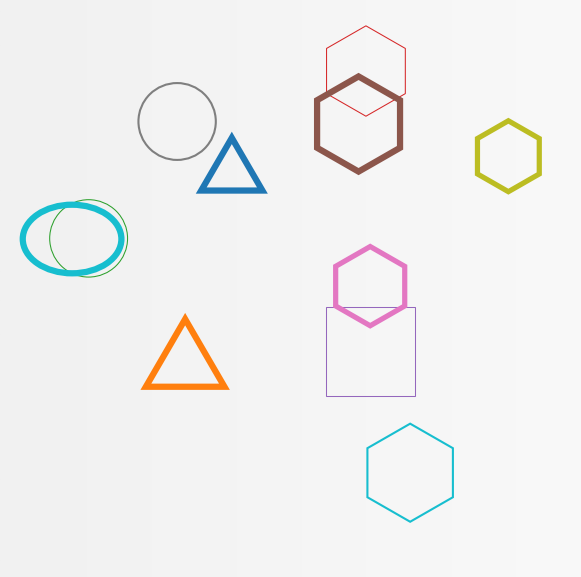[{"shape": "triangle", "thickness": 3, "radius": 0.3, "center": [0.399, 0.7]}, {"shape": "triangle", "thickness": 3, "radius": 0.39, "center": [0.319, 0.368]}, {"shape": "circle", "thickness": 0.5, "radius": 0.33, "center": [0.152, 0.586]}, {"shape": "hexagon", "thickness": 0.5, "radius": 0.39, "center": [0.63, 0.876]}, {"shape": "square", "thickness": 0.5, "radius": 0.38, "center": [0.637, 0.39]}, {"shape": "hexagon", "thickness": 3, "radius": 0.41, "center": [0.617, 0.784]}, {"shape": "hexagon", "thickness": 2.5, "radius": 0.34, "center": [0.637, 0.504]}, {"shape": "circle", "thickness": 1, "radius": 0.33, "center": [0.305, 0.789]}, {"shape": "hexagon", "thickness": 2.5, "radius": 0.31, "center": [0.875, 0.729]}, {"shape": "hexagon", "thickness": 1, "radius": 0.42, "center": [0.706, 0.181]}, {"shape": "oval", "thickness": 3, "radius": 0.42, "center": [0.124, 0.585]}]